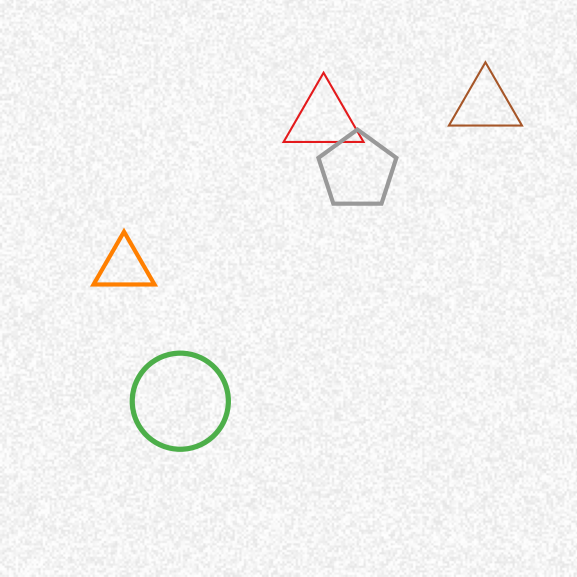[{"shape": "triangle", "thickness": 1, "radius": 0.4, "center": [0.56, 0.793]}, {"shape": "circle", "thickness": 2.5, "radius": 0.42, "center": [0.312, 0.304]}, {"shape": "triangle", "thickness": 2, "radius": 0.3, "center": [0.215, 0.537]}, {"shape": "triangle", "thickness": 1, "radius": 0.37, "center": [0.841, 0.818]}, {"shape": "pentagon", "thickness": 2, "radius": 0.35, "center": [0.619, 0.704]}]